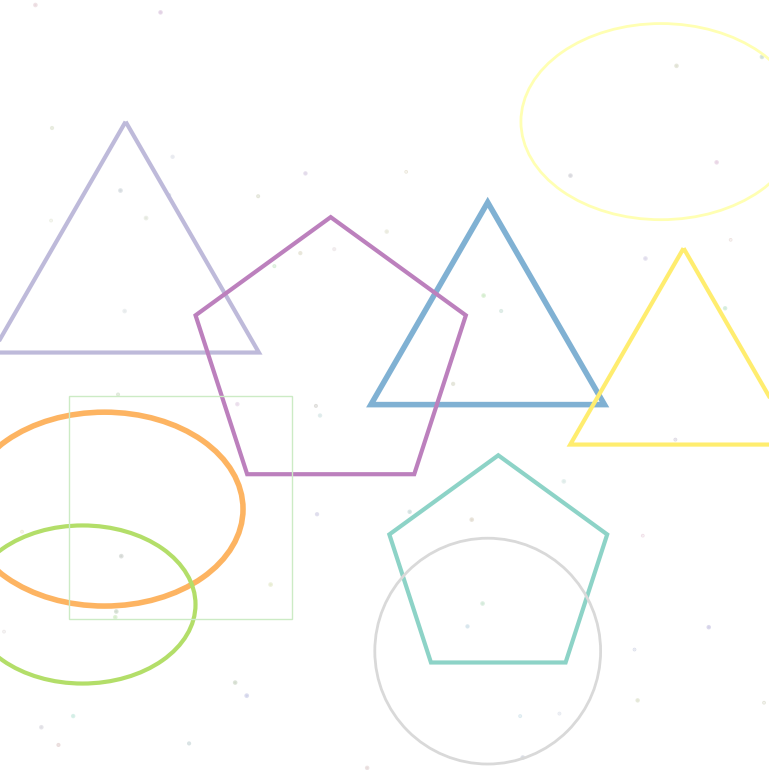[{"shape": "pentagon", "thickness": 1.5, "radius": 0.74, "center": [0.647, 0.26]}, {"shape": "oval", "thickness": 1, "radius": 0.91, "center": [0.858, 0.842]}, {"shape": "triangle", "thickness": 1.5, "radius": 1.0, "center": [0.163, 0.642]}, {"shape": "triangle", "thickness": 2, "radius": 0.88, "center": [0.633, 0.562]}, {"shape": "oval", "thickness": 2, "radius": 0.9, "center": [0.136, 0.339]}, {"shape": "oval", "thickness": 1.5, "radius": 0.73, "center": [0.107, 0.215]}, {"shape": "circle", "thickness": 1, "radius": 0.73, "center": [0.633, 0.154]}, {"shape": "pentagon", "thickness": 1.5, "radius": 0.92, "center": [0.429, 0.533]}, {"shape": "square", "thickness": 0.5, "radius": 0.72, "center": [0.235, 0.34]}, {"shape": "triangle", "thickness": 1.5, "radius": 0.85, "center": [0.888, 0.508]}]